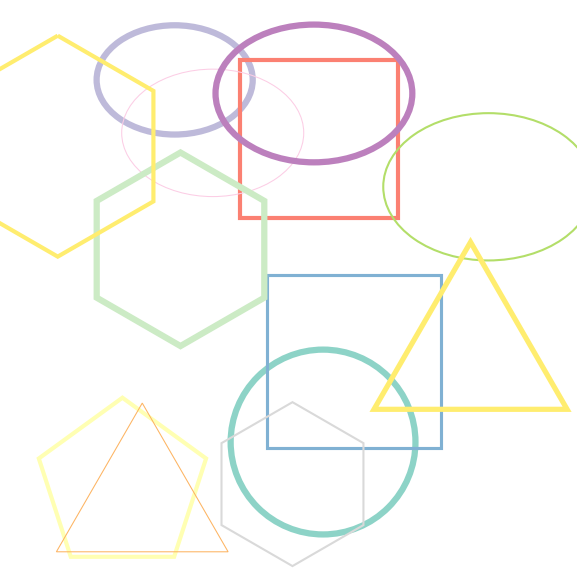[{"shape": "circle", "thickness": 3, "radius": 0.8, "center": [0.559, 0.234]}, {"shape": "pentagon", "thickness": 2, "radius": 0.76, "center": [0.212, 0.158]}, {"shape": "oval", "thickness": 3, "radius": 0.68, "center": [0.302, 0.861]}, {"shape": "square", "thickness": 2, "radius": 0.68, "center": [0.553, 0.759]}, {"shape": "square", "thickness": 1.5, "radius": 0.75, "center": [0.614, 0.373]}, {"shape": "triangle", "thickness": 0.5, "radius": 0.86, "center": [0.246, 0.129]}, {"shape": "oval", "thickness": 1, "radius": 0.91, "center": [0.846, 0.676]}, {"shape": "oval", "thickness": 0.5, "radius": 0.79, "center": [0.368, 0.769]}, {"shape": "hexagon", "thickness": 1, "radius": 0.71, "center": [0.506, 0.161]}, {"shape": "oval", "thickness": 3, "radius": 0.85, "center": [0.544, 0.837]}, {"shape": "hexagon", "thickness": 3, "radius": 0.84, "center": [0.313, 0.567]}, {"shape": "hexagon", "thickness": 2, "radius": 0.96, "center": [0.1, 0.746]}, {"shape": "triangle", "thickness": 2.5, "radius": 0.97, "center": [0.815, 0.387]}]